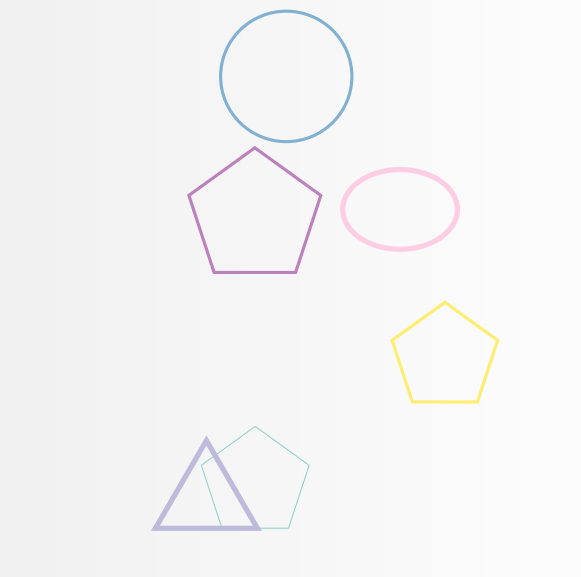[{"shape": "pentagon", "thickness": 0.5, "radius": 0.49, "center": [0.439, 0.163]}, {"shape": "triangle", "thickness": 2.5, "radius": 0.51, "center": [0.355, 0.135]}, {"shape": "circle", "thickness": 1.5, "radius": 0.56, "center": [0.492, 0.867]}, {"shape": "oval", "thickness": 2.5, "radius": 0.49, "center": [0.688, 0.637]}, {"shape": "pentagon", "thickness": 1.5, "radius": 0.6, "center": [0.438, 0.624]}, {"shape": "pentagon", "thickness": 1.5, "radius": 0.48, "center": [0.765, 0.38]}]